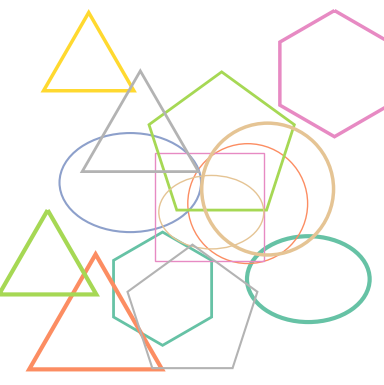[{"shape": "oval", "thickness": 3, "radius": 0.8, "center": [0.801, 0.275]}, {"shape": "hexagon", "thickness": 2, "radius": 0.74, "center": [0.422, 0.25]}, {"shape": "triangle", "thickness": 3, "radius": 1.0, "center": [0.248, 0.14]}, {"shape": "circle", "thickness": 1, "radius": 0.78, "center": [0.643, 0.471]}, {"shape": "oval", "thickness": 1.5, "radius": 0.92, "center": [0.338, 0.526]}, {"shape": "square", "thickness": 1, "radius": 0.71, "center": [0.544, 0.463]}, {"shape": "hexagon", "thickness": 2.5, "radius": 0.82, "center": [0.869, 0.809]}, {"shape": "triangle", "thickness": 3, "radius": 0.73, "center": [0.124, 0.308]}, {"shape": "pentagon", "thickness": 2, "radius": 0.99, "center": [0.576, 0.615]}, {"shape": "triangle", "thickness": 2.5, "radius": 0.68, "center": [0.23, 0.832]}, {"shape": "circle", "thickness": 2.5, "radius": 0.86, "center": [0.695, 0.509]}, {"shape": "oval", "thickness": 1, "radius": 0.68, "center": [0.549, 0.449]}, {"shape": "triangle", "thickness": 2, "radius": 0.87, "center": [0.364, 0.641]}, {"shape": "pentagon", "thickness": 1.5, "radius": 0.89, "center": [0.5, 0.187]}]